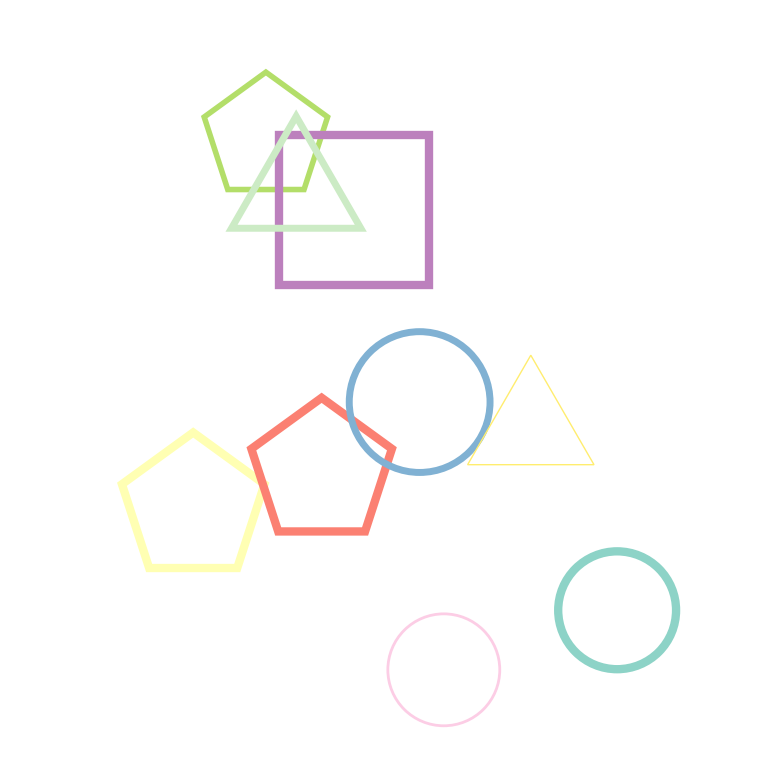[{"shape": "circle", "thickness": 3, "radius": 0.38, "center": [0.801, 0.207]}, {"shape": "pentagon", "thickness": 3, "radius": 0.49, "center": [0.251, 0.341]}, {"shape": "pentagon", "thickness": 3, "radius": 0.48, "center": [0.418, 0.387]}, {"shape": "circle", "thickness": 2.5, "radius": 0.46, "center": [0.545, 0.478]}, {"shape": "pentagon", "thickness": 2, "radius": 0.42, "center": [0.345, 0.822]}, {"shape": "circle", "thickness": 1, "radius": 0.36, "center": [0.576, 0.13]}, {"shape": "square", "thickness": 3, "radius": 0.49, "center": [0.46, 0.727]}, {"shape": "triangle", "thickness": 2.5, "radius": 0.48, "center": [0.385, 0.752]}, {"shape": "triangle", "thickness": 0.5, "radius": 0.47, "center": [0.689, 0.444]}]